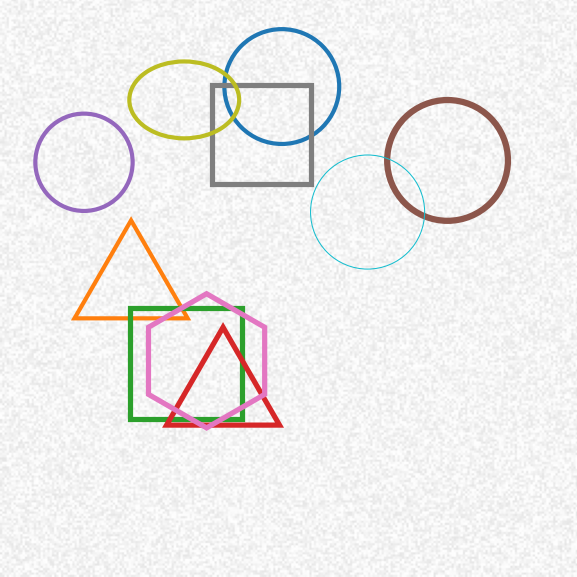[{"shape": "circle", "thickness": 2, "radius": 0.5, "center": [0.488, 0.849]}, {"shape": "triangle", "thickness": 2, "radius": 0.57, "center": [0.227, 0.504]}, {"shape": "square", "thickness": 2.5, "radius": 0.48, "center": [0.322, 0.37]}, {"shape": "triangle", "thickness": 2.5, "radius": 0.56, "center": [0.386, 0.319]}, {"shape": "circle", "thickness": 2, "radius": 0.42, "center": [0.145, 0.718]}, {"shape": "circle", "thickness": 3, "radius": 0.52, "center": [0.775, 0.721]}, {"shape": "hexagon", "thickness": 2.5, "radius": 0.58, "center": [0.358, 0.374]}, {"shape": "square", "thickness": 2.5, "radius": 0.43, "center": [0.453, 0.766]}, {"shape": "oval", "thickness": 2, "radius": 0.48, "center": [0.319, 0.826]}, {"shape": "circle", "thickness": 0.5, "radius": 0.49, "center": [0.637, 0.632]}]